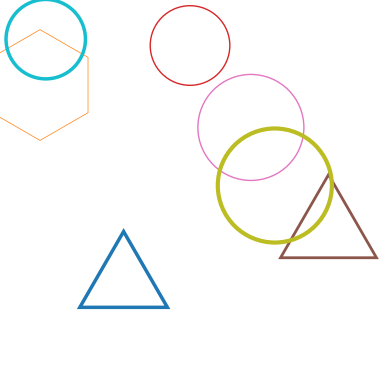[{"shape": "triangle", "thickness": 2.5, "radius": 0.66, "center": [0.321, 0.267]}, {"shape": "hexagon", "thickness": 0.5, "radius": 0.72, "center": [0.104, 0.779]}, {"shape": "circle", "thickness": 1, "radius": 0.52, "center": [0.494, 0.882]}, {"shape": "triangle", "thickness": 2, "radius": 0.72, "center": [0.853, 0.402]}, {"shape": "circle", "thickness": 1, "radius": 0.69, "center": [0.652, 0.669]}, {"shape": "circle", "thickness": 3, "radius": 0.74, "center": [0.714, 0.518]}, {"shape": "circle", "thickness": 2.5, "radius": 0.52, "center": [0.119, 0.898]}]